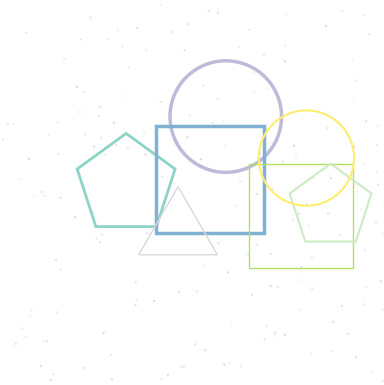[{"shape": "pentagon", "thickness": 2, "radius": 0.67, "center": [0.328, 0.52]}, {"shape": "circle", "thickness": 2.5, "radius": 0.72, "center": [0.586, 0.697]}, {"shape": "square", "thickness": 2.5, "radius": 0.7, "center": [0.545, 0.534]}, {"shape": "square", "thickness": 1, "radius": 0.68, "center": [0.782, 0.439]}, {"shape": "triangle", "thickness": 1, "radius": 0.59, "center": [0.463, 0.397]}, {"shape": "pentagon", "thickness": 1.5, "radius": 0.56, "center": [0.859, 0.463]}, {"shape": "circle", "thickness": 1.5, "radius": 0.62, "center": [0.796, 0.589]}]